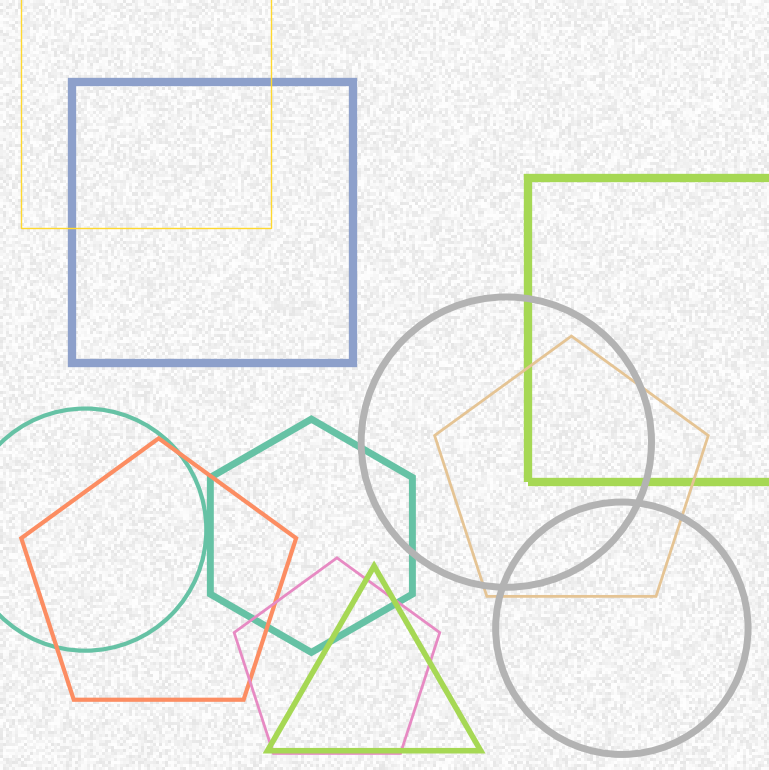[{"shape": "circle", "thickness": 1.5, "radius": 0.79, "center": [0.111, 0.312]}, {"shape": "hexagon", "thickness": 2.5, "radius": 0.76, "center": [0.404, 0.304]}, {"shape": "pentagon", "thickness": 1.5, "radius": 0.94, "center": [0.206, 0.243]}, {"shape": "square", "thickness": 3, "radius": 0.91, "center": [0.276, 0.711]}, {"shape": "pentagon", "thickness": 1, "radius": 0.7, "center": [0.438, 0.135]}, {"shape": "square", "thickness": 3, "radius": 0.98, "center": [0.882, 0.571]}, {"shape": "triangle", "thickness": 2, "radius": 0.8, "center": [0.486, 0.105]}, {"shape": "square", "thickness": 0.5, "radius": 0.81, "center": [0.19, 0.866]}, {"shape": "pentagon", "thickness": 1, "radius": 0.93, "center": [0.742, 0.377]}, {"shape": "circle", "thickness": 2.5, "radius": 0.94, "center": [0.658, 0.426]}, {"shape": "circle", "thickness": 2.5, "radius": 0.82, "center": [0.808, 0.184]}]